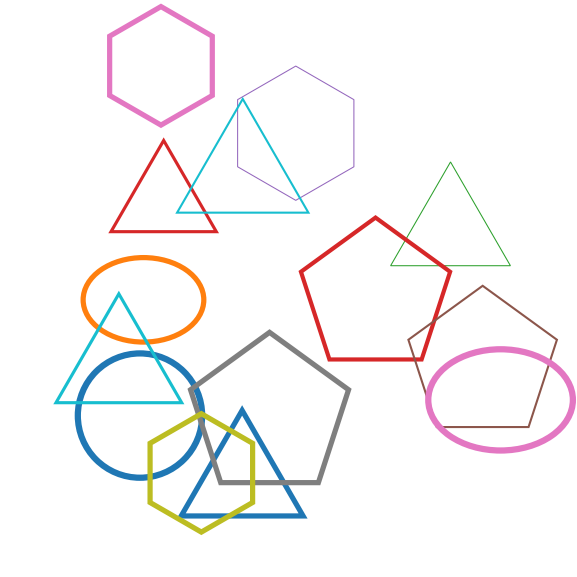[{"shape": "triangle", "thickness": 2.5, "radius": 0.61, "center": [0.419, 0.167]}, {"shape": "circle", "thickness": 3, "radius": 0.54, "center": [0.242, 0.28]}, {"shape": "oval", "thickness": 2.5, "radius": 0.52, "center": [0.248, 0.48]}, {"shape": "triangle", "thickness": 0.5, "radius": 0.6, "center": [0.78, 0.599]}, {"shape": "pentagon", "thickness": 2, "radius": 0.68, "center": [0.65, 0.487]}, {"shape": "triangle", "thickness": 1.5, "radius": 0.53, "center": [0.283, 0.651]}, {"shape": "hexagon", "thickness": 0.5, "radius": 0.58, "center": [0.512, 0.768]}, {"shape": "pentagon", "thickness": 1, "radius": 0.68, "center": [0.836, 0.369]}, {"shape": "hexagon", "thickness": 2.5, "radius": 0.51, "center": [0.279, 0.885]}, {"shape": "oval", "thickness": 3, "radius": 0.63, "center": [0.867, 0.307]}, {"shape": "pentagon", "thickness": 2.5, "radius": 0.72, "center": [0.467, 0.28]}, {"shape": "hexagon", "thickness": 2.5, "radius": 0.51, "center": [0.349, 0.18]}, {"shape": "triangle", "thickness": 1, "radius": 0.66, "center": [0.42, 0.697]}, {"shape": "triangle", "thickness": 1.5, "radius": 0.63, "center": [0.206, 0.365]}]